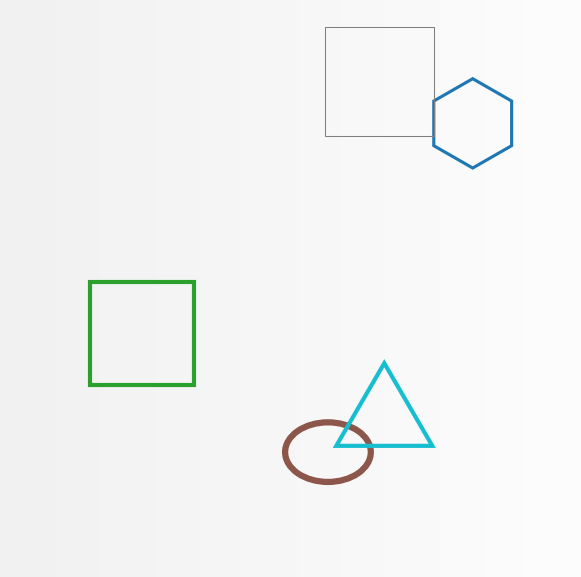[{"shape": "hexagon", "thickness": 1.5, "radius": 0.39, "center": [0.813, 0.786]}, {"shape": "square", "thickness": 2, "radius": 0.44, "center": [0.244, 0.422]}, {"shape": "oval", "thickness": 3, "radius": 0.37, "center": [0.564, 0.216]}, {"shape": "square", "thickness": 0.5, "radius": 0.47, "center": [0.653, 0.858]}, {"shape": "triangle", "thickness": 2, "radius": 0.48, "center": [0.661, 0.275]}]